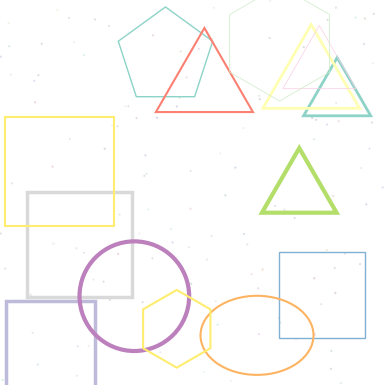[{"shape": "triangle", "thickness": 2, "radius": 0.5, "center": [0.876, 0.75]}, {"shape": "pentagon", "thickness": 1, "radius": 0.64, "center": [0.43, 0.853]}, {"shape": "triangle", "thickness": 2, "radius": 0.73, "center": [0.808, 0.791]}, {"shape": "square", "thickness": 2.5, "radius": 0.58, "center": [0.131, 0.104]}, {"shape": "triangle", "thickness": 1.5, "radius": 0.73, "center": [0.531, 0.782]}, {"shape": "square", "thickness": 1, "radius": 0.56, "center": [0.837, 0.234]}, {"shape": "oval", "thickness": 1.5, "radius": 0.73, "center": [0.668, 0.129]}, {"shape": "triangle", "thickness": 3, "radius": 0.56, "center": [0.777, 0.503]}, {"shape": "triangle", "thickness": 0.5, "radius": 0.55, "center": [0.829, 0.824]}, {"shape": "square", "thickness": 2.5, "radius": 0.68, "center": [0.207, 0.365]}, {"shape": "circle", "thickness": 3, "radius": 0.71, "center": [0.349, 0.231]}, {"shape": "hexagon", "thickness": 0.5, "radius": 0.75, "center": [0.726, 0.887]}, {"shape": "square", "thickness": 1.5, "radius": 0.71, "center": [0.155, 0.555]}, {"shape": "hexagon", "thickness": 1.5, "radius": 0.5, "center": [0.459, 0.146]}]